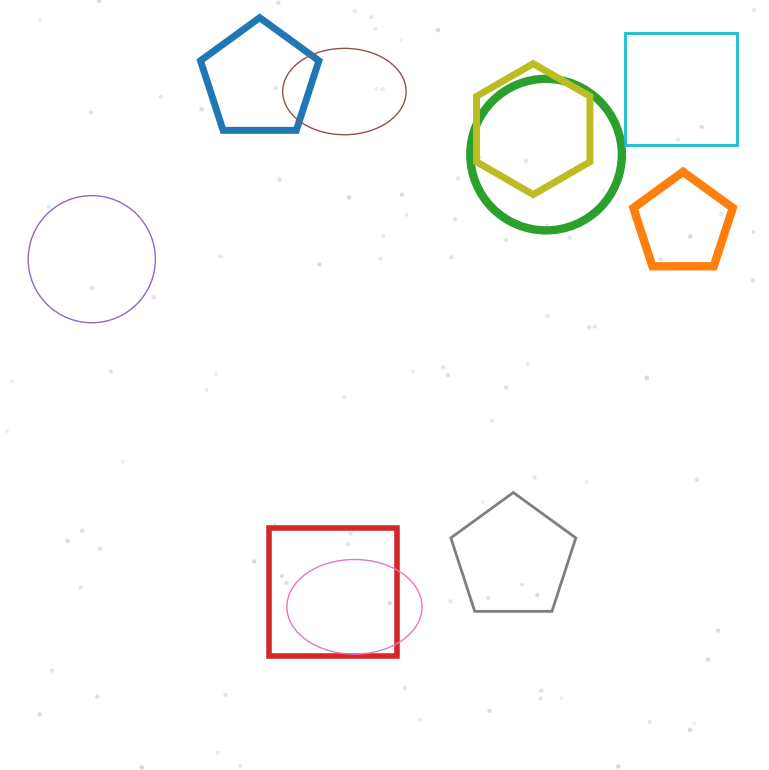[{"shape": "pentagon", "thickness": 2.5, "radius": 0.4, "center": [0.337, 0.896]}, {"shape": "pentagon", "thickness": 3, "radius": 0.34, "center": [0.887, 0.709]}, {"shape": "circle", "thickness": 3, "radius": 0.49, "center": [0.709, 0.799]}, {"shape": "square", "thickness": 2, "radius": 0.41, "center": [0.432, 0.231]}, {"shape": "circle", "thickness": 0.5, "radius": 0.41, "center": [0.119, 0.663]}, {"shape": "oval", "thickness": 0.5, "radius": 0.4, "center": [0.447, 0.881]}, {"shape": "oval", "thickness": 0.5, "radius": 0.44, "center": [0.46, 0.212]}, {"shape": "pentagon", "thickness": 1, "radius": 0.43, "center": [0.667, 0.275]}, {"shape": "hexagon", "thickness": 2.5, "radius": 0.43, "center": [0.693, 0.832]}, {"shape": "square", "thickness": 1, "radius": 0.36, "center": [0.884, 0.885]}]